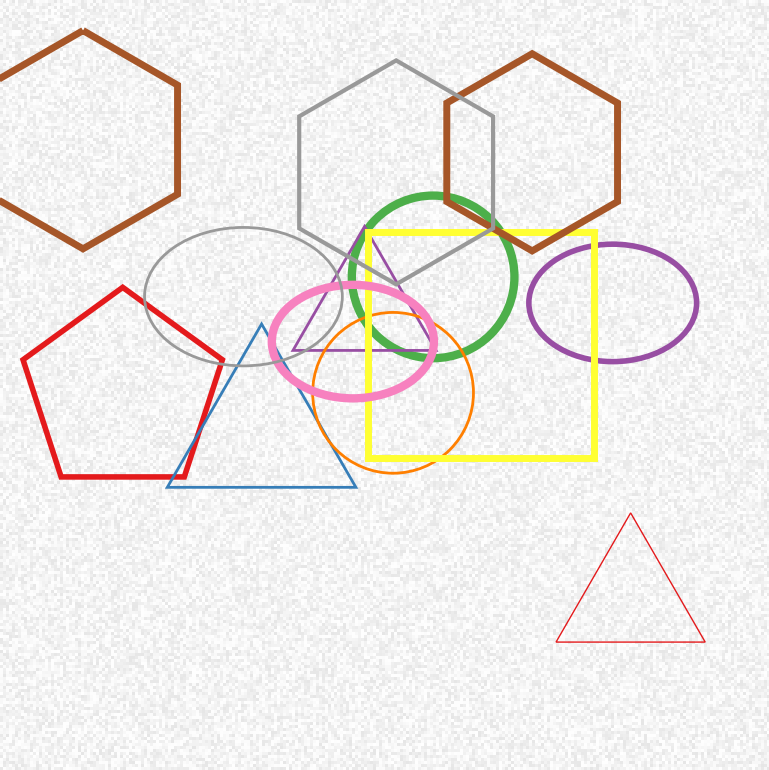[{"shape": "pentagon", "thickness": 2, "radius": 0.68, "center": [0.159, 0.491]}, {"shape": "triangle", "thickness": 0.5, "radius": 0.56, "center": [0.819, 0.222]}, {"shape": "triangle", "thickness": 1, "radius": 0.71, "center": [0.34, 0.438]}, {"shape": "circle", "thickness": 3, "radius": 0.53, "center": [0.563, 0.64]}, {"shape": "triangle", "thickness": 1, "radius": 0.54, "center": [0.473, 0.599]}, {"shape": "oval", "thickness": 2, "radius": 0.54, "center": [0.796, 0.607]}, {"shape": "circle", "thickness": 1, "radius": 0.52, "center": [0.51, 0.49]}, {"shape": "square", "thickness": 2.5, "radius": 0.73, "center": [0.625, 0.552]}, {"shape": "hexagon", "thickness": 2.5, "radius": 0.71, "center": [0.108, 0.819]}, {"shape": "hexagon", "thickness": 2.5, "radius": 0.64, "center": [0.691, 0.802]}, {"shape": "oval", "thickness": 3, "radius": 0.53, "center": [0.458, 0.556]}, {"shape": "hexagon", "thickness": 1.5, "radius": 0.73, "center": [0.514, 0.776]}, {"shape": "oval", "thickness": 1, "radius": 0.64, "center": [0.316, 0.615]}]